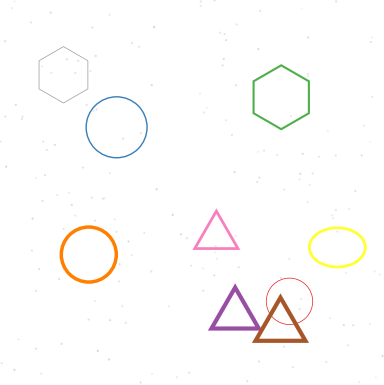[{"shape": "circle", "thickness": 0.5, "radius": 0.3, "center": [0.752, 0.217]}, {"shape": "circle", "thickness": 1, "radius": 0.4, "center": [0.303, 0.669]}, {"shape": "hexagon", "thickness": 1.5, "radius": 0.41, "center": [0.73, 0.747]}, {"shape": "triangle", "thickness": 3, "radius": 0.36, "center": [0.611, 0.182]}, {"shape": "circle", "thickness": 2.5, "radius": 0.36, "center": [0.231, 0.339]}, {"shape": "oval", "thickness": 2, "radius": 0.36, "center": [0.876, 0.357]}, {"shape": "triangle", "thickness": 3, "radius": 0.37, "center": [0.729, 0.152]}, {"shape": "triangle", "thickness": 2, "radius": 0.32, "center": [0.562, 0.387]}, {"shape": "hexagon", "thickness": 0.5, "radius": 0.37, "center": [0.165, 0.806]}]